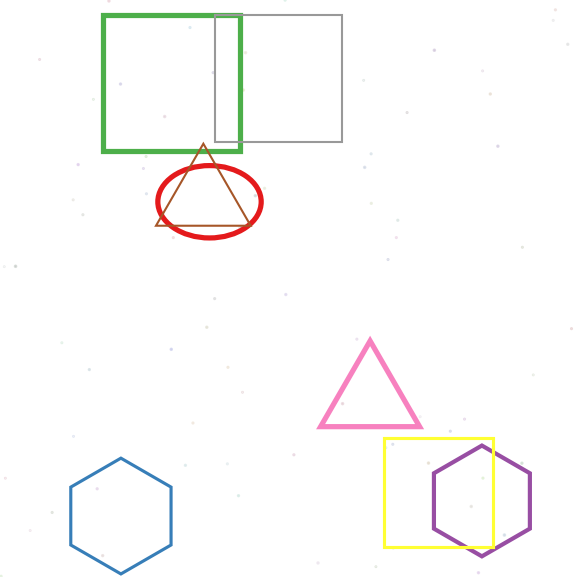[{"shape": "oval", "thickness": 2.5, "radius": 0.45, "center": [0.363, 0.65]}, {"shape": "hexagon", "thickness": 1.5, "radius": 0.5, "center": [0.209, 0.106]}, {"shape": "square", "thickness": 2.5, "radius": 0.59, "center": [0.298, 0.855]}, {"shape": "hexagon", "thickness": 2, "radius": 0.48, "center": [0.834, 0.132]}, {"shape": "square", "thickness": 1.5, "radius": 0.47, "center": [0.759, 0.146]}, {"shape": "triangle", "thickness": 1, "radius": 0.47, "center": [0.352, 0.656]}, {"shape": "triangle", "thickness": 2.5, "radius": 0.49, "center": [0.641, 0.31]}, {"shape": "square", "thickness": 1, "radius": 0.55, "center": [0.482, 0.863]}]